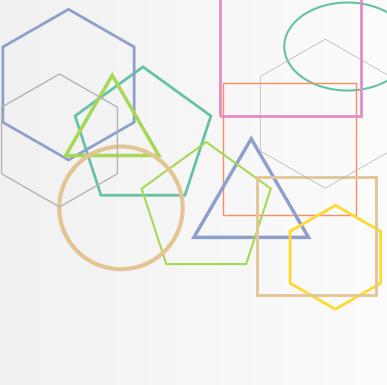[{"shape": "pentagon", "thickness": 2, "radius": 0.92, "center": [0.369, 0.642]}, {"shape": "oval", "thickness": 1.5, "radius": 0.82, "center": [0.897, 0.879]}, {"shape": "square", "thickness": 1, "radius": 0.86, "center": [0.748, 0.613]}, {"shape": "triangle", "thickness": 2.5, "radius": 0.85, "center": [0.648, 0.469]}, {"shape": "hexagon", "thickness": 2, "radius": 0.98, "center": [0.177, 0.78]}, {"shape": "square", "thickness": 2, "radius": 0.91, "center": [0.749, 0.882]}, {"shape": "pentagon", "thickness": 1.5, "radius": 0.88, "center": [0.532, 0.456]}, {"shape": "triangle", "thickness": 2.5, "radius": 0.69, "center": [0.29, 0.665]}, {"shape": "hexagon", "thickness": 2, "radius": 0.67, "center": [0.865, 0.332]}, {"shape": "square", "thickness": 2, "radius": 0.77, "center": [0.816, 0.387]}, {"shape": "circle", "thickness": 3, "radius": 0.8, "center": [0.312, 0.46]}, {"shape": "hexagon", "thickness": 0.5, "radius": 0.97, "center": [0.839, 0.705]}, {"shape": "hexagon", "thickness": 1, "radius": 0.86, "center": [0.154, 0.635]}]